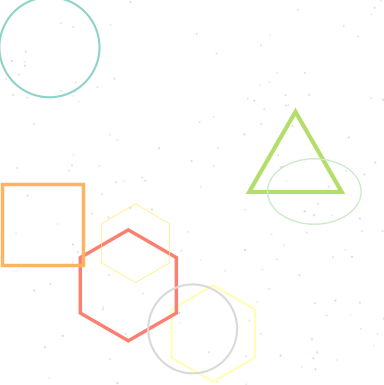[{"shape": "circle", "thickness": 1.5, "radius": 0.65, "center": [0.128, 0.877]}, {"shape": "hexagon", "thickness": 1.5, "radius": 0.63, "center": [0.554, 0.134]}, {"shape": "hexagon", "thickness": 2.5, "radius": 0.72, "center": [0.333, 0.259]}, {"shape": "square", "thickness": 2.5, "radius": 0.52, "center": [0.11, 0.416]}, {"shape": "triangle", "thickness": 3, "radius": 0.69, "center": [0.767, 0.571]}, {"shape": "circle", "thickness": 1.5, "radius": 0.58, "center": [0.5, 0.146]}, {"shape": "oval", "thickness": 1, "radius": 0.61, "center": [0.816, 0.503]}, {"shape": "hexagon", "thickness": 0.5, "radius": 0.51, "center": [0.352, 0.368]}]